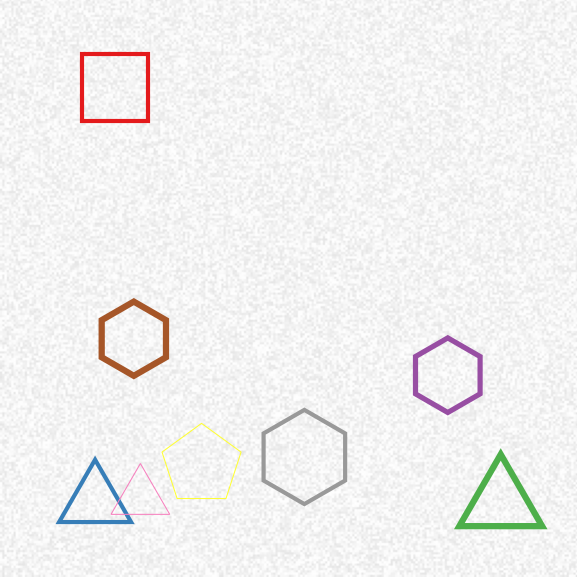[{"shape": "square", "thickness": 2, "radius": 0.29, "center": [0.199, 0.847]}, {"shape": "triangle", "thickness": 2, "radius": 0.36, "center": [0.165, 0.131]}, {"shape": "triangle", "thickness": 3, "radius": 0.41, "center": [0.867, 0.129]}, {"shape": "hexagon", "thickness": 2.5, "radius": 0.32, "center": [0.775, 0.349]}, {"shape": "pentagon", "thickness": 0.5, "radius": 0.36, "center": [0.349, 0.194]}, {"shape": "hexagon", "thickness": 3, "radius": 0.32, "center": [0.232, 0.413]}, {"shape": "triangle", "thickness": 0.5, "radius": 0.29, "center": [0.243, 0.138]}, {"shape": "hexagon", "thickness": 2, "radius": 0.41, "center": [0.527, 0.208]}]